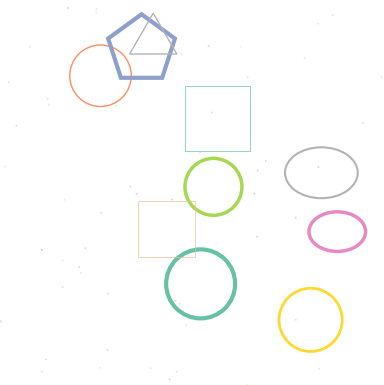[{"shape": "circle", "thickness": 3, "radius": 0.45, "center": [0.521, 0.263]}, {"shape": "square", "thickness": 0.5, "radius": 0.43, "center": [0.566, 0.692]}, {"shape": "circle", "thickness": 1, "radius": 0.4, "center": [0.261, 0.803]}, {"shape": "pentagon", "thickness": 3, "radius": 0.46, "center": [0.368, 0.872]}, {"shape": "oval", "thickness": 2.5, "radius": 0.37, "center": [0.876, 0.398]}, {"shape": "circle", "thickness": 2.5, "radius": 0.37, "center": [0.554, 0.515]}, {"shape": "circle", "thickness": 2, "radius": 0.41, "center": [0.807, 0.169]}, {"shape": "square", "thickness": 0.5, "radius": 0.37, "center": [0.433, 0.405]}, {"shape": "triangle", "thickness": 1, "radius": 0.35, "center": [0.398, 0.895]}, {"shape": "oval", "thickness": 1.5, "radius": 0.47, "center": [0.835, 0.551]}]